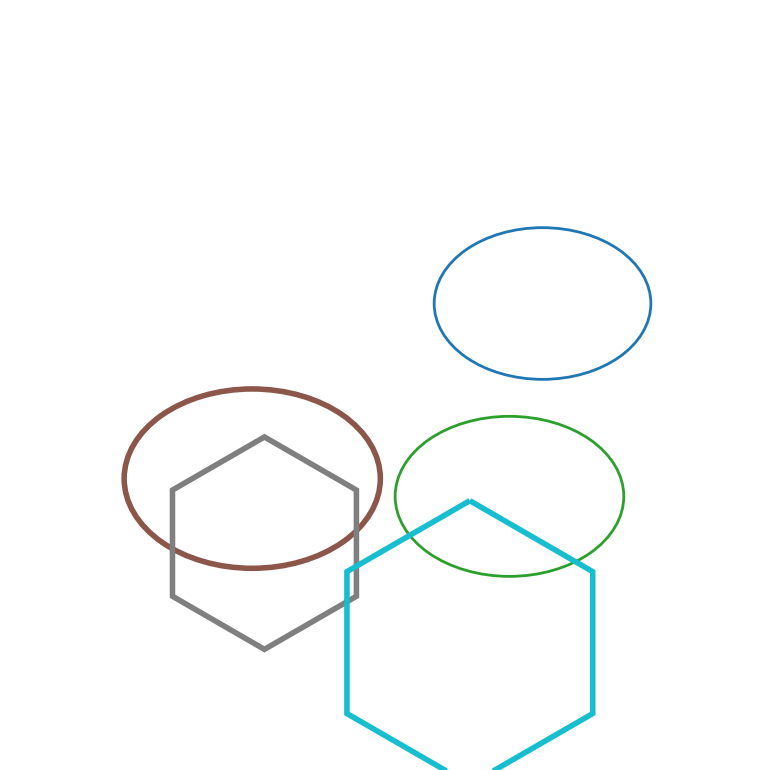[{"shape": "oval", "thickness": 1, "radius": 0.7, "center": [0.705, 0.606]}, {"shape": "oval", "thickness": 1, "radius": 0.74, "center": [0.662, 0.355]}, {"shape": "oval", "thickness": 2, "radius": 0.83, "center": [0.328, 0.378]}, {"shape": "hexagon", "thickness": 2, "radius": 0.69, "center": [0.343, 0.295]}, {"shape": "hexagon", "thickness": 2, "radius": 0.92, "center": [0.61, 0.165]}]